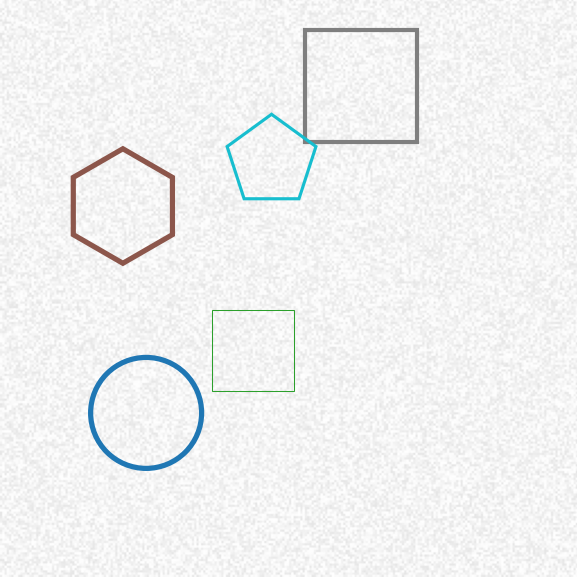[{"shape": "circle", "thickness": 2.5, "radius": 0.48, "center": [0.253, 0.284]}, {"shape": "square", "thickness": 0.5, "radius": 0.35, "center": [0.437, 0.392]}, {"shape": "hexagon", "thickness": 2.5, "radius": 0.5, "center": [0.213, 0.642]}, {"shape": "square", "thickness": 2, "radius": 0.49, "center": [0.625, 0.85]}, {"shape": "pentagon", "thickness": 1.5, "radius": 0.4, "center": [0.47, 0.72]}]